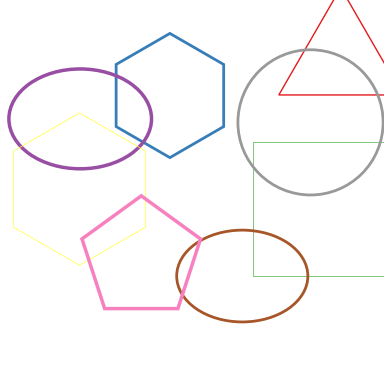[{"shape": "triangle", "thickness": 1, "radius": 0.93, "center": [0.885, 0.846]}, {"shape": "hexagon", "thickness": 2, "radius": 0.81, "center": [0.441, 0.752]}, {"shape": "square", "thickness": 0.5, "radius": 0.87, "center": [0.832, 0.457]}, {"shape": "oval", "thickness": 2.5, "radius": 0.93, "center": [0.208, 0.691]}, {"shape": "hexagon", "thickness": 0.5, "radius": 0.99, "center": [0.207, 0.509]}, {"shape": "oval", "thickness": 2, "radius": 0.85, "center": [0.629, 0.283]}, {"shape": "pentagon", "thickness": 2.5, "radius": 0.81, "center": [0.367, 0.329]}, {"shape": "circle", "thickness": 2, "radius": 0.94, "center": [0.807, 0.682]}]